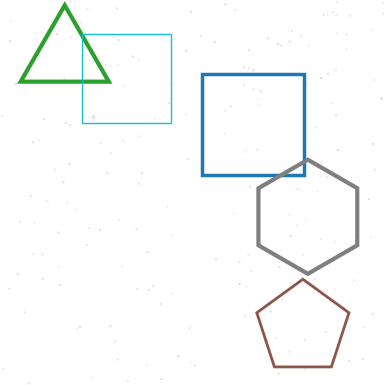[{"shape": "square", "thickness": 2.5, "radius": 0.66, "center": [0.657, 0.676]}, {"shape": "triangle", "thickness": 3, "radius": 0.66, "center": [0.168, 0.854]}, {"shape": "pentagon", "thickness": 2, "radius": 0.63, "center": [0.787, 0.149]}, {"shape": "hexagon", "thickness": 3, "radius": 0.74, "center": [0.8, 0.437]}, {"shape": "square", "thickness": 1, "radius": 0.58, "center": [0.328, 0.797]}]